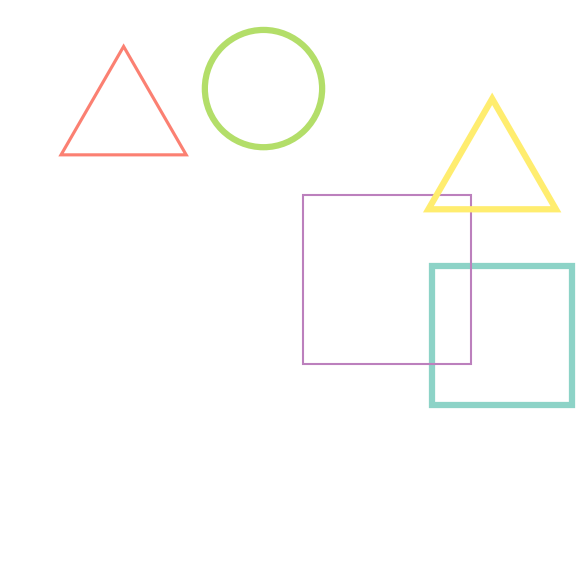[{"shape": "square", "thickness": 3, "radius": 0.6, "center": [0.869, 0.418]}, {"shape": "triangle", "thickness": 1.5, "radius": 0.63, "center": [0.214, 0.794]}, {"shape": "circle", "thickness": 3, "radius": 0.51, "center": [0.456, 0.846]}, {"shape": "square", "thickness": 1, "radius": 0.73, "center": [0.67, 0.515]}, {"shape": "triangle", "thickness": 3, "radius": 0.64, "center": [0.852, 0.7]}]